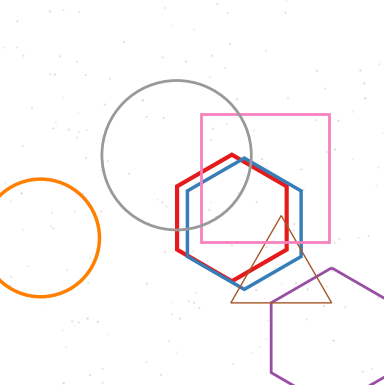[{"shape": "hexagon", "thickness": 3, "radius": 0.82, "center": [0.602, 0.434]}, {"shape": "hexagon", "thickness": 2.5, "radius": 0.85, "center": [0.634, 0.419]}, {"shape": "hexagon", "thickness": 2, "radius": 0.91, "center": [0.861, 0.123]}, {"shape": "circle", "thickness": 2.5, "radius": 0.76, "center": [0.106, 0.382]}, {"shape": "triangle", "thickness": 1, "radius": 0.76, "center": [0.73, 0.289]}, {"shape": "square", "thickness": 2, "radius": 0.83, "center": [0.689, 0.537]}, {"shape": "circle", "thickness": 2, "radius": 0.97, "center": [0.459, 0.597]}]